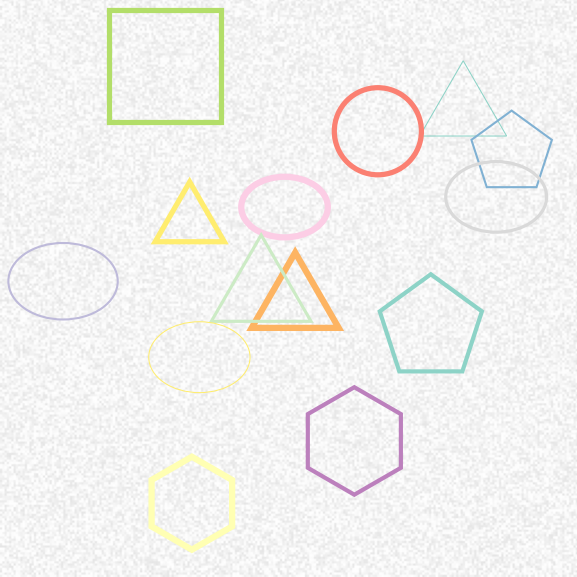[{"shape": "pentagon", "thickness": 2, "radius": 0.46, "center": [0.746, 0.431]}, {"shape": "triangle", "thickness": 0.5, "radius": 0.43, "center": [0.802, 0.807]}, {"shape": "hexagon", "thickness": 3, "radius": 0.4, "center": [0.332, 0.128]}, {"shape": "oval", "thickness": 1, "radius": 0.47, "center": [0.109, 0.512]}, {"shape": "circle", "thickness": 2.5, "radius": 0.38, "center": [0.654, 0.772]}, {"shape": "pentagon", "thickness": 1, "radius": 0.37, "center": [0.886, 0.734]}, {"shape": "triangle", "thickness": 3, "radius": 0.44, "center": [0.511, 0.475]}, {"shape": "square", "thickness": 2.5, "radius": 0.48, "center": [0.286, 0.885]}, {"shape": "oval", "thickness": 3, "radius": 0.37, "center": [0.493, 0.641]}, {"shape": "oval", "thickness": 1.5, "radius": 0.44, "center": [0.859, 0.658]}, {"shape": "hexagon", "thickness": 2, "radius": 0.47, "center": [0.614, 0.236]}, {"shape": "triangle", "thickness": 1.5, "radius": 0.5, "center": [0.452, 0.493]}, {"shape": "triangle", "thickness": 2.5, "radius": 0.35, "center": [0.329, 0.615]}, {"shape": "oval", "thickness": 0.5, "radius": 0.44, "center": [0.345, 0.381]}]